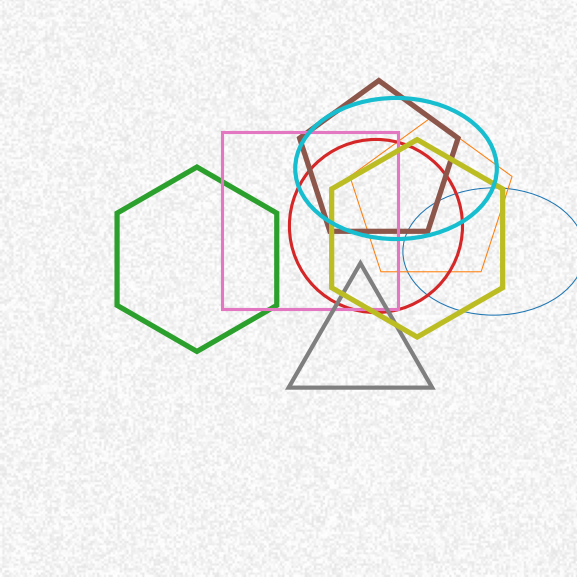[{"shape": "oval", "thickness": 0.5, "radius": 0.79, "center": [0.855, 0.564]}, {"shape": "pentagon", "thickness": 0.5, "radius": 0.74, "center": [0.746, 0.648]}, {"shape": "hexagon", "thickness": 2.5, "radius": 0.8, "center": [0.341, 0.55]}, {"shape": "circle", "thickness": 1.5, "radius": 0.75, "center": [0.651, 0.608]}, {"shape": "pentagon", "thickness": 2.5, "radius": 0.72, "center": [0.656, 0.715]}, {"shape": "square", "thickness": 1.5, "radius": 0.76, "center": [0.537, 0.618]}, {"shape": "triangle", "thickness": 2, "radius": 0.72, "center": [0.624, 0.4]}, {"shape": "hexagon", "thickness": 2.5, "radius": 0.85, "center": [0.722, 0.586]}, {"shape": "oval", "thickness": 2, "radius": 0.87, "center": [0.686, 0.707]}]